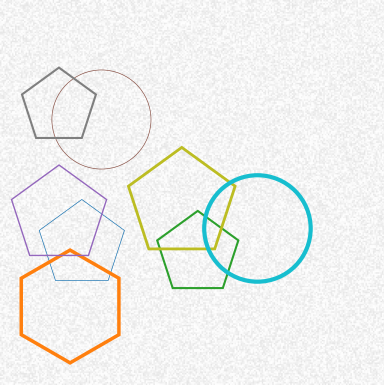[{"shape": "pentagon", "thickness": 0.5, "radius": 0.58, "center": [0.213, 0.366]}, {"shape": "hexagon", "thickness": 2.5, "radius": 0.73, "center": [0.182, 0.204]}, {"shape": "pentagon", "thickness": 1.5, "radius": 0.55, "center": [0.514, 0.341]}, {"shape": "pentagon", "thickness": 1, "radius": 0.65, "center": [0.153, 0.442]}, {"shape": "circle", "thickness": 0.5, "radius": 0.64, "center": [0.263, 0.69]}, {"shape": "pentagon", "thickness": 1.5, "radius": 0.51, "center": [0.153, 0.723]}, {"shape": "pentagon", "thickness": 2, "radius": 0.73, "center": [0.472, 0.471]}, {"shape": "circle", "thickness": 3, "radius": 0.69, "center": [0.669, 0.407]}]